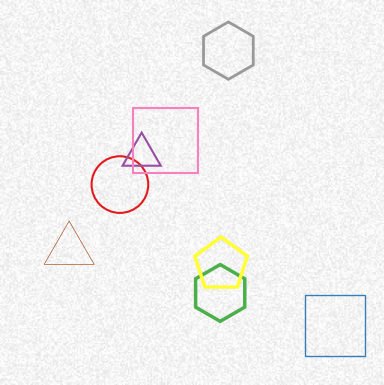[{"shape": "circle", "thickness": 1.5, "radius": 0.37, "center": [0.311, 0.521]}, {"shape": "square", "thickness": 1, "radius": 0.39, "center": [0.871, 0.155]}, {"shape": "hexagon", "thickness": 2.5, "radius": 0.37, "center": [0.572, 0.239]}, {"shape": "triangle", "thickness": 1.5, "radius": 0.29, "center": [0.368, 0.598]}, {"shape": "pentagon", "thickness": 2.5, "radius": 0.36, "center": [0.574, 0.313]}, {"shape": "triangle", "thickness": 0.5, "radius": 0.38, "center": [0.18, 0.351]}, {"shape": "square", "thickness": 1.5, "radius": 0.42, "center": [0.43, 0.636]}, {"shape": "hexagon", "thickness": 2, "radius": 0.37, "center": [0.593, 0.868]}]